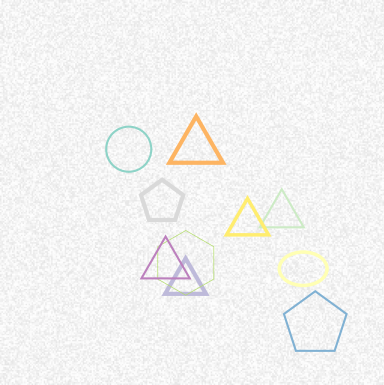[{"shape": "circle", "thickness": 1.5, "radius": 0.29, "center": [0.334, 0.612]}, {"shape": "oval", "thickness": 2.5, "radius": 0.31, "center": [0.787, 0.302]}, {"shape": "triangle", "thickness": 3, "radius": 0.31, "center": [0.482, 0.267]}, {"shape": "pentagon", "thickness": 1.5, "radius": 0.43, "center": [0.819, 0.158]}, {"shape": "triangle", "thickness": 3, "radius": 0.4, "center": [0.51, 0.617]}, {"shape": "hexagon", "thickness": 0.5, "radius": 0.42, "center": [0.483, 0.317]}, {"shape": "pentagon", "thickness": 3, "radius": 0.29, "center": [0.421, 0.475]}, {"shape": "triangle", "thickness": 1.5, "radius": 0.36, "center": [0.43, 0.313]}, {"shape": "triangle", "thickness": 1.5, "radius": 0.33, "center": [0.732, 0.443]}, {"shape": "triangle", "thickness": 2.5, "radius": 0.32, "center": [0.643, 0.422]}]